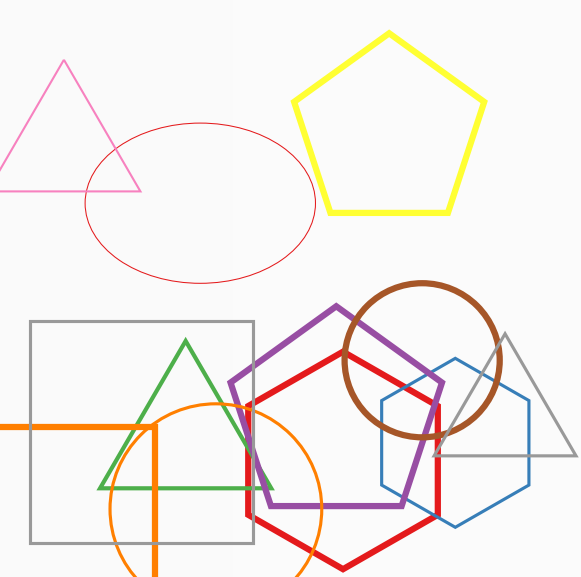[{"shape": "oval", "thickness": 0.5, "radius": 0.99, "center": [0.345, 0.647]}, {"shape": "hexagon", "thickness": 3, "radius": 0.94, "center": [0.59, 0.202]}, {"shape": "hexagon", "thickness": 1.5, "radius": 0.73, "center": [0.783, 0.232]}, {"shape": "triangle", "thickness": 2, "radius": 0.85, "center": [0.319, 0.239]}, {"shape": "pentagon", "thickness": 3, "radius": 0.96, "center": [0.579, 0.278]}, {"shape": "square", "thickness": 3, "radius": 0.77, "center": [0.113, 0.105]}, {"shape": "circle", "thickness": 1.5, "radius": 0.91, "center": [0.371, 0.118]}, {"shape": "pentagon", "thickness": 3, "radius": 0.86, "center": [0.67, 0.77]}, {"shape": "circle", "thickness": 3, "radius": 0.67, "center": [0.726, 0.375]}, {"shape": "triangle", "thickness": 1, "radius": 0.76, "center": [0.11, 0.744]}, {"shape": "triangle", "thickness": 1.5, "radius": 0.7, "center": [0.869, 0.28]}, {"shape": "square", "thickness": 1.5, "radius": 0.96, "center": [0.243, 0.251]}]